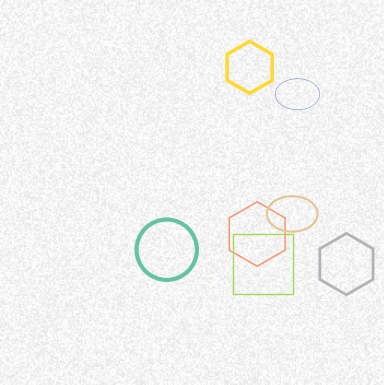[{"shape": "circle", "thickness": 3, "radius": 0.39, "center": [0.433, 0.351]}, {"shape": "hexagon", "thickness": 1, "radius": 0.42, "center": [0.668, 0.392]}, {"shape": "oval", "thickness": 0.5, "radius": 0.29, "center": [0.773, 0.755]}, {"shape": "square", "thickness": 1, "radius": 0.39, "center": [0.683, 0.314]}, {"shape": "hexagon", "thickness": 2.5, "radius": 0.34, "center": [0.648, 0.825]}, {"shape": "oval", "thickness": 1.5, "radius": 0.33, "center": [0.759, 0.444]}, {"shape": "hexagon", "thickness": 2, "radius": 0.4, "center": [0.9, 0.314]}]